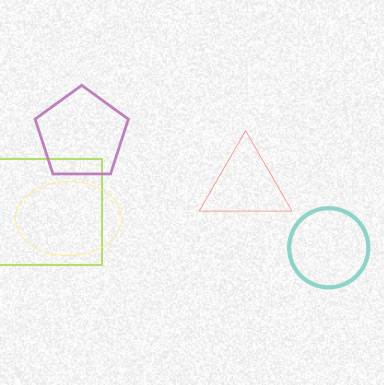[{"shape": "circle", "thickness": 3, "radius": 0.51, "center": [0.854, 0.356]}, {"shape": "triangle", "thickness": 0.5, "radius": 0.7, "center": [0.638, 0.521]}, {"shape": "square", "thickness": 1.5, "radius": 0.68, "center": [0.129, 0.45]}, {"shape": "pentagon", "thickness": 2, "radius": 0.64, "center": [0.212, 0.651]}, {"shape": "oval", "thickness": 0.5, "radius": 0.69, "center": [0.178, 0.432]}]